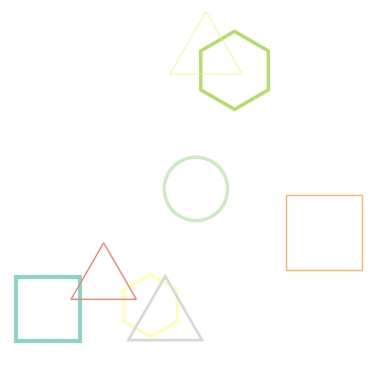[{"shape": "square", "thickness": 3, "radius": 0.42, "center": [0.125, 0.196]}, {"shape": "hexagon", "thickness": 2, "radius": 0.4, "center": [0.391, 0.206]}, {"shape": "triangle", "thickness": 1, "radius": 0.49, "center": [0.269, 0.271]}, {"shape": "square", "thickness": 1, "radius": 0.49, "center": [0.842, 0.396]}, {"shape": "hexagon", "thickness": 2.5, "radius": 0.51, "center": [0.609, 0.817]}, {"shape": "triangle", "thickness": 2, "radius": 0.55, "center": [0.429, 0.172]}, {"shape": "circle", "thickness": 2.5, "radius": 0.41, "center": [0.509, 0.509]}, {"shape": "triangle", "thickness": 0.5, "radius": 0.54, "center": [0.535, 0.862]}]